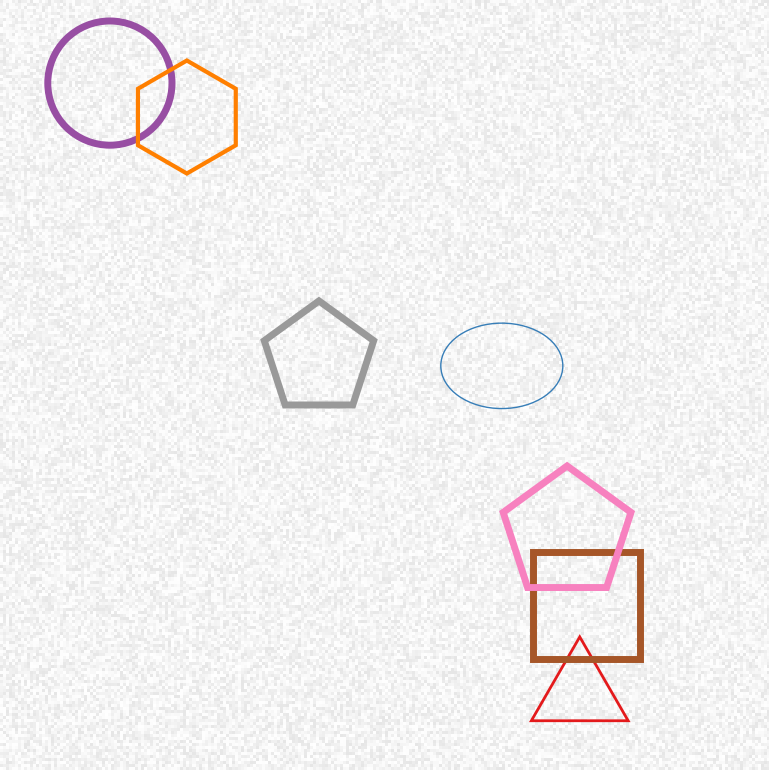[{"shape": "triangle", "thickness": 1, "radius": 0.36, "center": [0.753, 0.1]}, {"shape": "oval", "thickness": 0.5, "radius": 0.4, "center": [0.652, 0.525]}, {"shape": "circle", "thickness": 2.5, "radius": 0.4, "center": [0.143, 0.892]}, {"shape": "hexagon", "thickness": 1.5, "radius": 0.37, "center": [0.243, 0.848]}, {"shape": "square", "thickness": 2.5, "radius": 0.35, "center": [0.762, 0.214]}, {"shape": "pentagon", "thickness": 2.5, "radius": 0.44, "center": [0.736, 0.308]}, {"shape": "pentagon", "thickness": 2.5, "radius": 0.37, "center": [0.414, 0.534]}]